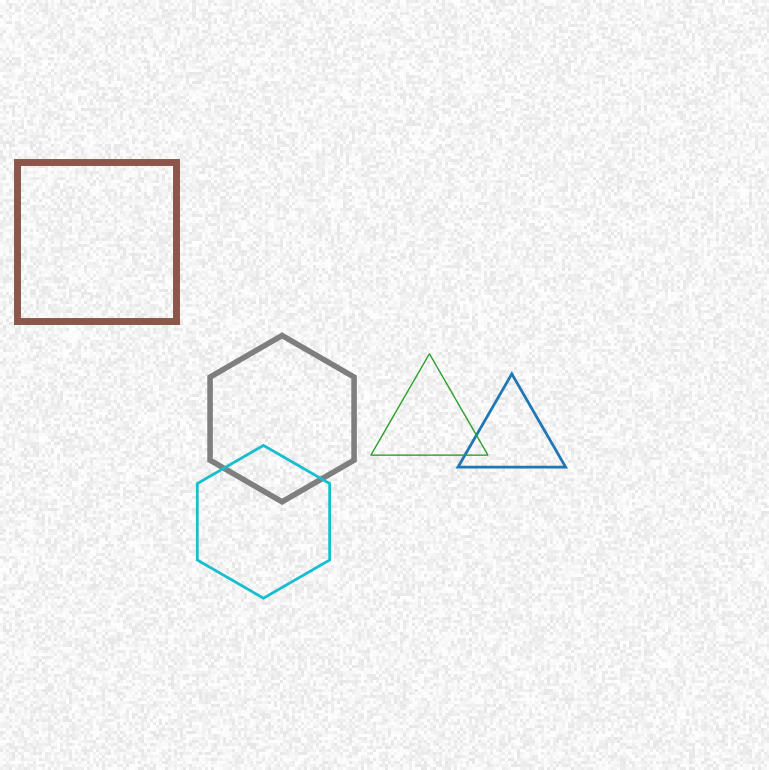[{"shape": "triangle", "thickness": 1, "radius": 0.4, "center": [0.665, 0.434]}, {"shape": "triangle", "thickness": 0.5, "radius": 0.44, "center": [0.558, 0.453]}, {"shape": "square", "thickness": 2.5, "radius": 0.52, "center": [0.126, 0.687]}, {"shape": "hexagon", "thickness": 2, "radius": 0.54, "center": [0.366, 0.456]}, {"shape": "hexagon", "thickness": 1, "radius": 0.5, "center": [0.342, 0.322]}]